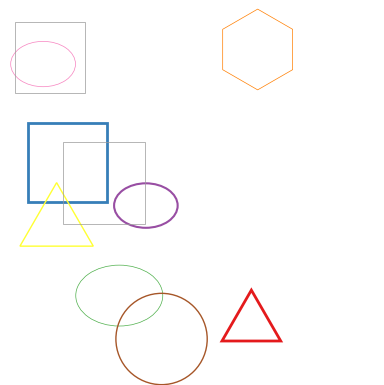[{"shape": "triangle", "thickness": 2, "radius": 0.44, "center": [0.653, 0.158]}, {"shape": "square", "thickness": 2, "radius": 0.52, "center": [0.176, 0.578]}, {"shape": "oval", "thickness": 0.5, "radius": 0.56, "center": [0.31, 0.232]}, {"shape": "oval", "thickness": 1.5, "radius": 0.41, "center": [0.379, 0.466]}, {"shape": "hexagon", "thickness": 0.5, "radius": 0.52, "center": [0.669, 0.871]}, {"shape": "triangle", "thickness": 1, "radius": 0.55, "center": [0.147, 0.416]}, {"shape": "circle", "thickness": 1, "radius": 0.59, "center": [0.42, 0.119]}, {"shape": "oval", "thickness": 0.5, "radius": 0.42, "center": [0.112, 0.834]}, {"shape": "square", "thickness": 0.5, "radius": 0.46, "center": [0.13, 0.851]}, {"shape": "square", "thickness": 0.5, "radius": 0.53, "center": [0.27, 0.525]}]